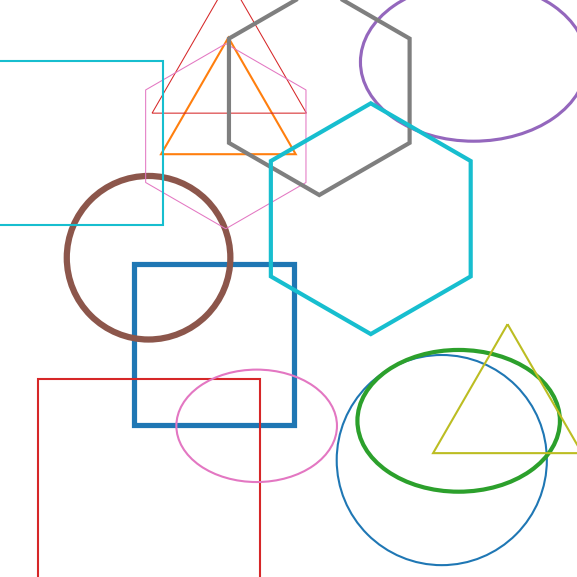[{"shape": "square", "thickness": 2.5, "radius": 0.69, "center": [0.37, 0.403]}, {"shape": "circle", "thickness": 1, "radius": 0.91, "center": [0.765, 0.202]}, {"shape": "triangle", "thickness": 1, "radius": 0.67, "center": [0.395, 0.799]}, {"shape": "oval", "thickness": 2, "radius": 0.88, "center": [0.794, 0.27]}, {"shape": "triangle", "thickness": 0.5, "radius": 0.77, "center": [0.397, 0.88]}, {"shape": "square", "thickness": 1, "radius": 0.96, "center": [0.258, 0.151]}, {"shape": "oval", "thickness": 1.5, "radius": 0.98, "center": [0.82, 0.892]}, {"shape": "circle", "thickness": 3, "radius": 0.71, "center": [0.257, 0.553]}, {"shape": "oval", "thickness": 1, "radius": 0.7, "center": [0.444, 0.262]}, {"shape": "hexagon", "thickness": 0.5, "radius": 0.8, "center": [0.391, 0.763]}, {"shape": "hexagon", "thickness": 2, "radius": 0.9, "center": [0.553, 0.842]}, {"shape": "triangle", "thickness": 1, "radius": 0.74, "center": [0.879, 0.289]}, {"shape": "square", "thickness": 1, "radius": 0.71, "center": [0.139, 0.751]}, {"shape": "hexagon", "thickness": 2, "radius": 1.0, "center": [0.642, 0.62]}]